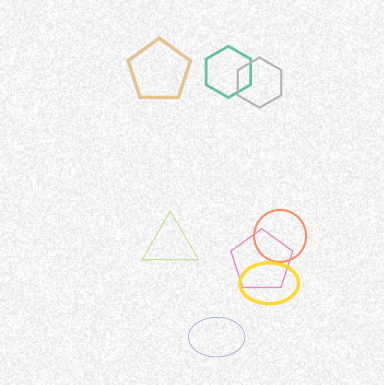[{"shape": "hexagon", "thickness": 2, "radius": 0.33, "center": [0.593, 0.813]}, {"shape": "circle", "thickness": 1.5, "radius": 0.34, "center": [0.728, 0.387]}, {"shape": "oval", "thickness": 0.5, "radius": 0.37, "center": [0.563, 0.124]}, {"shape": "pentagon", "thickness": 1, "radius": 0.42, "center": [0.68, 0.322]}, {"shape": "triangle", "thickness": 0.5, "radius": 0.42, "center": [0.442, 0.368]}, {"shape": "oval", "thickness": 2.5, "radius": 0.38, "center": [0.699, 0.264]}, {"shape": "pentagon", "thickness": 2.5, "radius": 0.43, "center": [0.414, 0.816]}, {"shape": "hexagon", "thickness": 1.5, "radius": 0.33, "center": [0.674, 0.785]}]